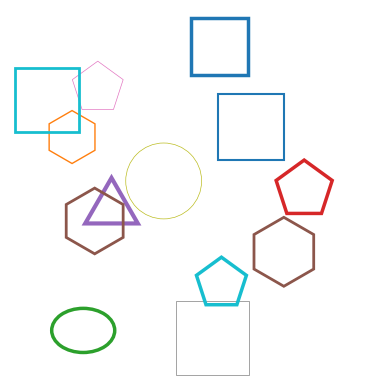[{"shape": "square", "thickness": 1.5, "radius": 0.43, "center": [0.653, 0.669]}, {"shape": "square", "thickness": 2.5, "radius": 0.37, "center": [0.571, 0.88]}, {"shape": "hexagon", "thickness": 1, "radius": 0.34, "center": [0.187, 0.644]}, {"shape": "oval", "thickness": 2.5, "radius": 0.41, "center": [0.216, 0.142]}, {"shape": "pentagon", "thickness": 2.5, "radius": 0.38, "center": [0.79, 0.508]}, {"shape": "triangle", "thickness": 3, "radius": 0.39, "center": [0.29, 0.459]}, {"shape": "hexagon", "thickness": 2, "radius": 0.45, "center": [0.737, 0.346]}, {"shape": "hexagon", "thickness": 2, "radius": 0.43, "center": [0.246, 0.426]}, {"shape": "pentagon", "thickness": 0.5, "radius": 0.35, "center": [0.254, 0.772]}, {"shape": "square", "thickness": 0.5, "radius": 0.48, "center": [0.552, 0.122]}, {"shape": "circle", "thickness": 0.5, "radius": 0.49, "center": [0.425, 0.53]}, {"shape": "pentagon", "thickness": 2.5, "radius": 0.34, "center": [0.575, 0.264]}, {"shape": "square", "thickness": 2, "radius": 0.41, "center": [0.122, 0.741]}]